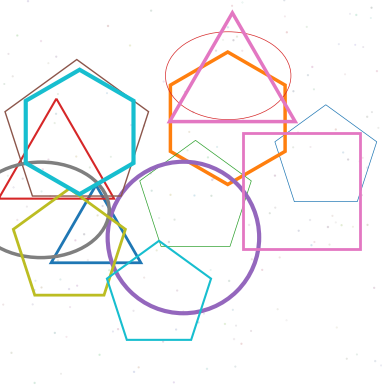[{"shape": "pentagon", "thickness": 0.5, "radius": 0.7, "center": [0.846, 0.589]}, {"shape": "triangle", "thickness": 2, "radius": 0.67, "center": [0.249, 0.385]}, {"shape": "hexagon", "thickness": 2.5, "radius": 0.86, "center": [0.592, 0.693]}, {"shape": "pentagon", "thickness": 0.5, "radius": 0.76, "center": [0.508, 0.483]}, {"shape": "oval", "thickness": 0.5, "radius": 0.81, "center": [0.593, 0.803]}, {"shape": "triangle", "thickness": 1.5, "radius": 0.87, "center": [0.146, 0.571]}, {"shape": "circle", "thickness": 3, "radius": 0.98, "center": [0.476, 0.383]}, {"shape": "pentagon", "thickness": 1, "radius": 0.98, "center": [0.199, 0.649]}, {"shape": "square", "thickness": 2, "radius": 0.76, "center": [0.783, 0.504]}, {"shape": "triangle", "thickness": 2.5, "radius": 0.94, "center": [0.604, 0.778]}, {"shape": "oval", "thickness": 2.5, "radius": 0.89, "center": [0.106, 0.455]}, {"shape": "pentagon", "thickness": 2, "radius": 0.77, "center": [0.18, 0.357]}, {"shape": "hexagon", "thickness": 3, "radius": 0.81, "center": [0.207, 0.657]}, {"shape": "pentagon", "thickness": 1.5, "radius": 0.71, "center": [0.413, 0.232]}]